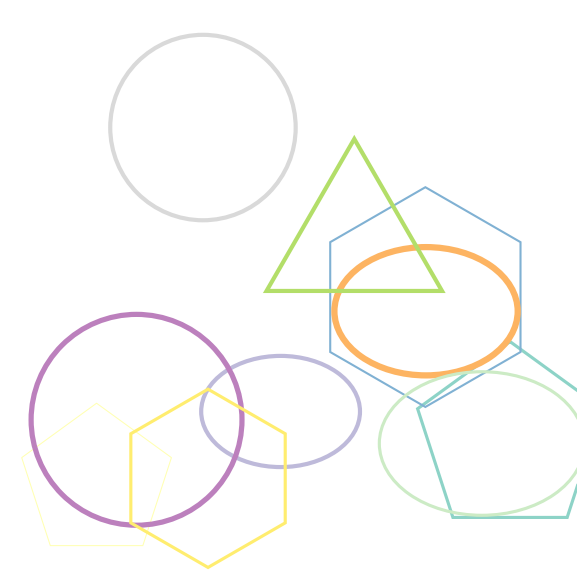[{"shape": "pentagon", "thickness": 1.5, "radius": 0.84, "center": [0.883, 0.239]}, {"shape": "pentagon", "thickness": 0.5, "radius": 0.68, "center": [0.167, 0.165]}, {"shape": "oval", "thickness": 2, "radius": 0.69, "center": [0.486, 0.287]}, {"shape": "hexagon", "thickness": 1, "radius": 0.95, "center": [0.737, 0.485]}, {"shape": "oval", "thickness": 3, "radius": 0.79, "center": [0.738, 0.46]}, {"shape": "triangle", "thickness": 2, "radius": 0.88, "center": [0.613, 0.583]}, {"shape": "circle", "thickness": 2, "radius": 0.8, "center": [0.351, 0.778]}, {"shape": "circle", "thickness": 2.5, "radius": 0.91, "center": [0.236, 0.272]}, {"shape": "oval", "thickness": 1.5, "radius": 0.89, "center": [0.834, 0.231]}, {"shape": "hexagon", "thickness": 1.5, "radius": 0.77, "center": [0.36, 0.171]}]